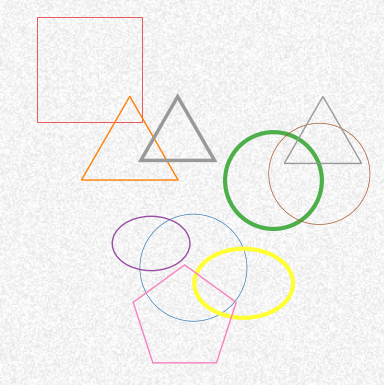[{"shape": "square", "thickness": 0.5, "radius": 0.69, "center": [0.232, 0.819]}, {"shape": "circle", "thickness": 0.5, "radius": 0.7, "center": [0.502, 0.305]}, {"shape": "circle", "thickness": 3, "radius": 0.63, "center": [0.71, 0.531]}, {"shape": "oval", "thickness": 1, "radius": 0.5, "center": [0.392, 0.368]}, {"shape": "triangle", "thickness": 1, "radius": 0.72, "center": [0.337, 0.605]}, {"shape": "oval", "thickness": 3, "radius": 0.64, "center": [0.633, 0.264]}, {"shape": "circle", "thickness": 0.5, "radius": 0.66, "center": [0.829, 0.548]}, {"shape": "pentagon", "thickness": 1, "radius": 0.7, "center": [0.48, 0.171]}, {"shape": "triangle", "thickness": 2.5, "radius": 0.55, "center": [0.462, 0.639]}, {"shape": "triangle", "thickness": 1, "radius": 0.58, "center": [0.839, 0.634]}]